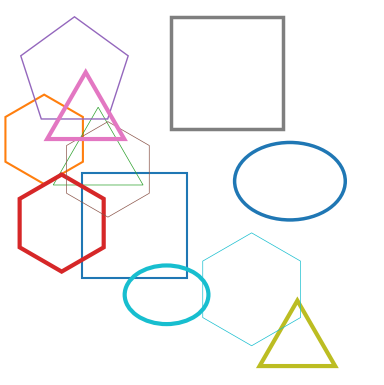[{"shape": "square", "thickness": 1.5, "radius": 0.68, "center": [0.349, 0.414]}, {"shape": "oval", "thickness": 2.5, "radius": 0.72, "center": [0.753, 0.529]}, {"shape": "hexagon", "thickness": 1.5, "radius": 0.58, "center": [0.115, 0.638]}, {"shape": "triangle", "thickness": 0.5, "radius": 0.67, "center": [0.255, 0.587]}, {"shape": "hexagon", "thickness": 3, "radius": 0.63, "center": [0.16, 0.421]}, {"shape": "pentagon", "thickness": 1, "radius": 0.73, "center": [0.193, 0.81]}, {"shape": "hexagon", "thickness": 0.5, "radius": 0.62, "center": [0.28, 0.56]}, {"shape": "triangle", "thickness": 3, "radius": 0.58, "center": [0.223, 0.697]}, {"shape": "square", "thickness": 2.5, "radius": 0.73, "center": [0.59, 0.81]}, {"shape": "triangle", "thickness": 3, "radius": 0.57, "center": [0.772, 0.106]}, {"shape": "oval", "thickness": 3, "radius": 0.54, "center": [0.433, 0.234]}, {"shape": "hexagon", "thickness": 0.5, "radius": 0.73, "center": [0.654, 0.249]}]